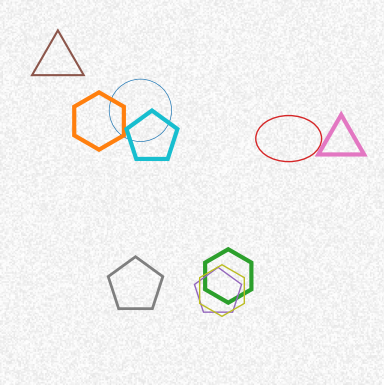[{"shape": "circle", "thickness": 0.5, "radius": 0.41, "center": [0.365, 0.713]}, {"shape": "hexagon", "thickness": 3, "radius": 0.37, "center": [0.257, 0.686]}, {"shape": "hexagon", "thickness": 3, "radius": 0.35, "center": [0.593, 0.283]}, {"shape": "oval", "thickness": 1, "radius": 0.43, "center": [0.75, 0.64]}, {"shape": "pentagon", "thickness": 1, "radius": 0.32, "center": [0.566, 0.241]}, {"shape": "triangle", "thickness": 1.5, "radius": 0.39, "center": [0.15, 0.844]}, {"shape": "triangle", "thickness": 3, "radius": 0.34, "center": [0.886, 0.633]}, {"shape": "pentagon", "thickness": 2, "radius": 0.37, "center": [0.352, 0.259]}, {"shape": "hexagon", "thickness": 1, "radius": 0.33, "center": [0.577, 0.245]}, {"shape": "pentagon", "thickness": 3, "radius": 0.35, "center": [0.395, 0.643]}]